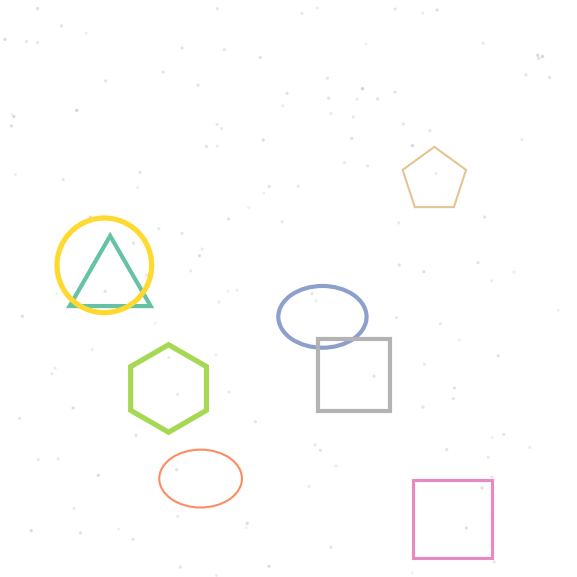[{"shape": "triangle", "thickness": 2, "radius": 0.41, "center": [0.191, 0.51]}, {"shape": "oval", "thickness": 1, "radius": 0.36, "center": [0.347, 0.17]}, {"shape": "oval", "thickness": 2, "radius": 0.38, "center": [0.558, 0.45]}, {"shape": "square", "thickness": 1.5, "radius": 0.34, "center": [0.784, 0.101]}, {"shape": "hexagon", "thickness": 2.5, "radius": 0.38, "center": [0.292, 0.326]}, {"shape": "circle", "thickness": 2.5, "radius": 0.41, "center": [0.181, 0.54]}, {"shape": "pentagon", "thickness": 1, "radius": 0.29, "center": [0.752, 0.687]}, {"shape": "square", "thickness": 2, "radius": 0.31, "center": [0.613, 0.35]}]